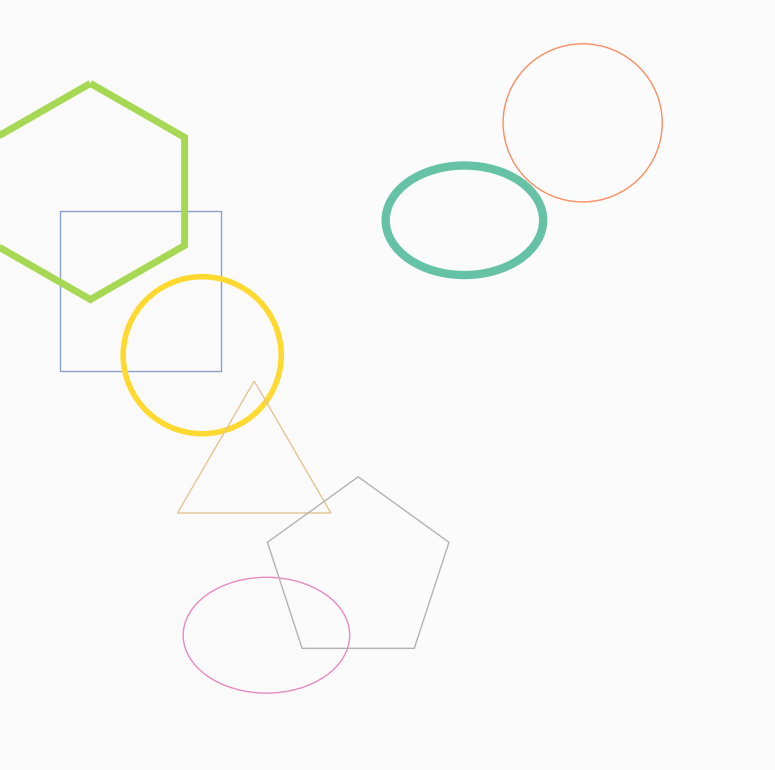[{"shape": "oval", "thickness": 3, "radius": 0.51, "center": [0.599, 0.714]}, {"shape": "circle", "thickness": 0.5, "radius": 0.51, "center": [0.752, 0.84]}, {"shape": "square", "thickness": 0.5, "radius": 0.52, "center": [0.181, 0.622]}, {"shape": "oval", "thickness": 0.5, "radius": 0.54, "center": [0.344, 0.175]}, {"shape": "hexagon", "thickness": 2.5, "radius": 0.7, "center": [0.117, 0.751]}, {"shape": "circle", "thickness": 2, "radius": 0.51, "center": [0.261, 0.539]}, {"shape": "triangle", "thickness": 0.5, "radius": 0.57, "center": [0.328, 0.391]}, {"shape": "pentagon", "thickness": 0.5, "radius": 0.62, "center": [0.462, 0.258]}]